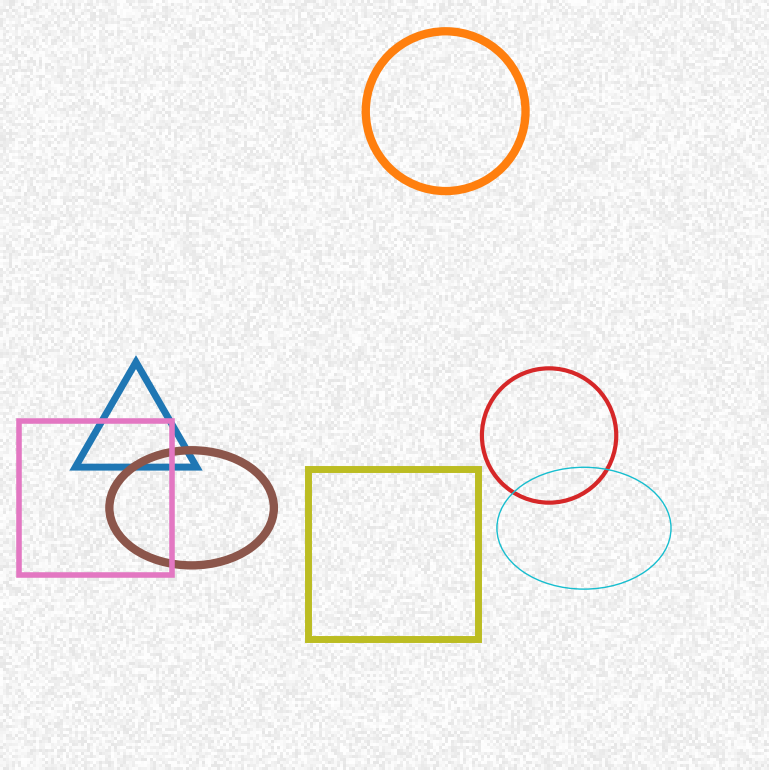[{"shape": "triangle", "thickness": 2.5, "radius": 0.45, "center": [0.177, 0.439]}, {"shape": "circle", "thickness": 3, "radius": 0.52, "center": [0.579, 0.856]}, {"shape": "circle", "thickness": 1.5, "radius": 0.44, "center": [0.713, 0.434]}, {"shape": "oval", "thickness": 3, "radius": 0.53, "center": [0.249, 0.341]}, {"shape": "square", "thickness": 2, "radius": 0.5, "center": [0.124, 0.353]}, {"shape": "square", "thickness": 2.5, "radius": 0.55, "center": [0.511, 0.28]}, {"shape": "oval", "thickness": 0.5, "radius": 0.57, "center": [0.758, 0.314]}]